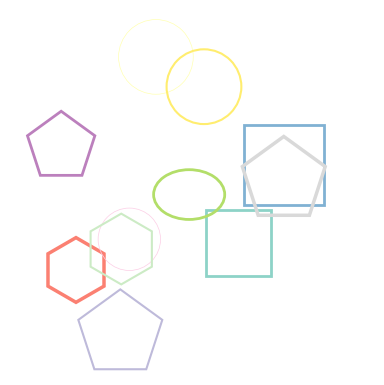[{"shape": "square", "thickness": 2, "radius": 0.43, "center": [0.62, 0.369]}, {"shape": "circle", "thickness": 0.5, "radius": 0.48, "center": [0.405, 0.852]}, {"shape": "pentagon", "thickness": 1.5, "radius": 0.57, "center": [0.312, 0.134]}, {"shape": "hexagon", "thickness": 2.5, "radius": 0.42, "center": [0.197, 0.299]}, {"shape": "square", "thickness": 2, "radius": 0.52, "center": [0.738, 0.571]}, {"shape": "oval", "thickness": 2, "radius": 0.46, "center": [0.491, 0.495]}, {"shape": "circle", "thickness": 0.5, "radius": 0.41, "center": [0.336, 0.379]}, {"shape": "pentagon", "thickness": 2.5, "radius": 0.57, "center": [0.737, 0.532]}, {"shape": "pentagon", "thickness": 2, "radius": 0.46, "center": [0.159, 0.619]}, {"shape": "hexagon", "thickness": 1.5, "radius": 0.46, "center": [0.315, 0.353]}, {"shape": "circle", "thickness": 1.5, "radius": 0.49, "center": [0.53, 0.775]}]